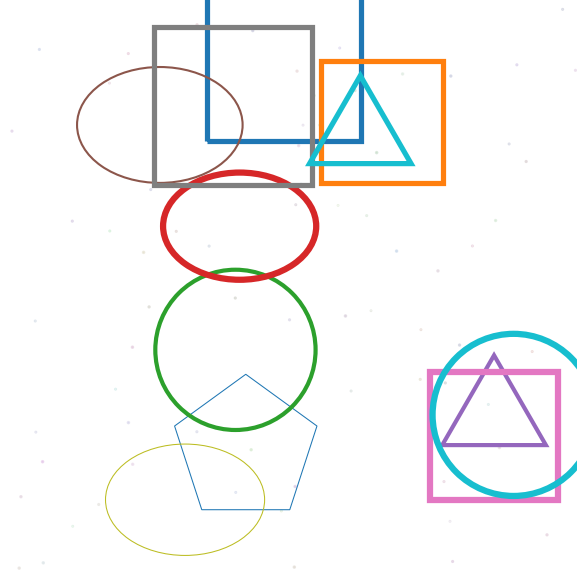[{"shape": "square", "thickness": 2.5, "radius": 0.67, "center": [0.492, 0.889]}, {"shape": "pentagon", "thickness": 0.5, "radius": 0.65, "center": [0.426, 0.221]}, {"shape": "square", "thickness": 2.5, "radius": 0.53, "center": [0.662, 0.788]}, {"shape": "circle", "thickness": 2, "radius": 0.69, "center": [0.408, 0.393]}, {"shape": "oval", "thickness": 3, "radius": 0.66, "center": [0.415, 0.608]}, {"shape": "triangle", "thickness": 2, "radius": 0.52, "center": [0.856, 0.28]}, {"shape": "oval", "thickness": 1, "radius": 0.72, "center": [0.277, 0.783]}, {"shape": "square", "thickness": 3, "radius": 0.56, "center": [0.855, 0.245]}, {"shape": "square", "thickness": 2.5, "radius": 0.68, "center": [0.403, 0.815]}, {"shape": "oval", "thickness": 0.5, "radius": 0.69, "center": [0.32, 0.134]}, {"shape": "circle", "thickness": 3, "radius": 0.7, "center": [0.889, 0.281]}, {"shape": "triangle", "thickness": 2.5, "radius": 0.51, "center": [0.624, 0.767]}]